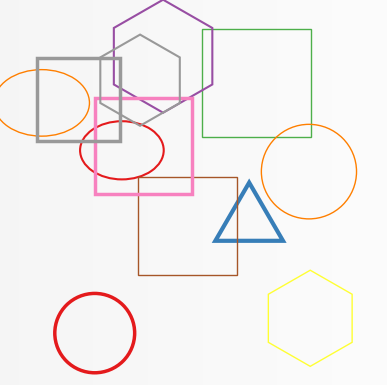[{"shape": "oval", "thickness": 1.5, "radius": 0.54, "center": [0.315, 0.61]}, {"shape": "circle", "thickness": 2.5, "radius": 0.52, "center": [0.244, 0.135]}, {"shape": "triangle", "thickness": 3, "radius": 0.5, "center": [0.643, 0.425]}, {"shape": "square", "thickness": 1, "radius": 0.7, "center": [0.663, 0.785]}, {"shape": "hexagon", "thickness": 1.5, "radius": 0.73, "center": [0.421, 0.854]}, {"shape": "circle", "thickness": 1, "radius": 0.61, "center": [0.797, 0.554]}, {"shape": "oval", "thickness": 1, "radius": 0.62, "center": [0.107, 0.733]}, {"shape": "hexagon", "thickness": 1, "radius": 0.62, "center": [0.801, 0.173]}, {"shape": "square", "thickness": 1, "radius": 0.64, "center": [0.483, 0.413]}, {"shape": "square", "thickness": 2.5, "radius": 0.62, "center": [0.37, 0.62]}, {"shape": "square", "thickness": 2.5, "radius": 0.54, "center": [0.202, 0.741]}, {"shape": "hexagon", "thickness": 1.5, "radius": 0.59, "center": [0.361, 0.792]}]